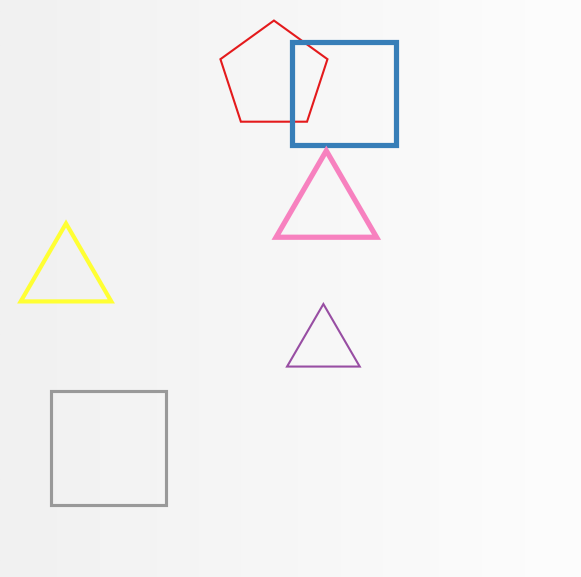[{"shape": "pentagon", "thickness": 1, "radius": 0.48, "center": [0.471, 0.867]}, {"shape": "square", "thickness": 2.5, "radius": 0.45, "center": [0.592, 0.838]}, {"shape": "triangle", "thickness": 1, "radius": 0.36, "center": [0.556, 0.4]}, {"shape": "triangle", "thickness": 2, "radius": 0.45, "center": [0.114, 0.522]}, {"shape": "triangle", "thickness": 2.5, "radius": 0.5, "center": [0.561, 0.638]}, {"shape": "square", "thickness": 1.5, "radius": 0.49, "center": [0.187, 0.224]}]